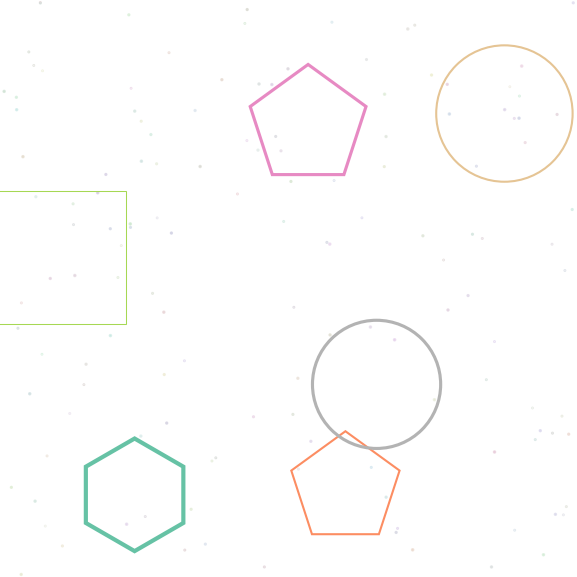[{"shape": "hexagon", "thickness": 2, "radius": 0.49, "center": [0.233, 0.142]}, {"shape": "pentagon", "thickness": 1, "radius": 0.49, "center": [0.598, 0.154]}, {"shape": "pentagon", "thickness": 1.5, "radius": 0.53, "center": [0.534, 0.782]}, {"shape": "square", "thickness": 0.5, "radius": 0.58, "center": [0.103, 0.553]}, {"shape": "circle", "thickness": 1, "radius": 0.59, "center": [0.873, 0.803]}, {"shape": "circle", "thickness": 1.5, "radius": 0.55, "center": [0.652, 0.334]}]